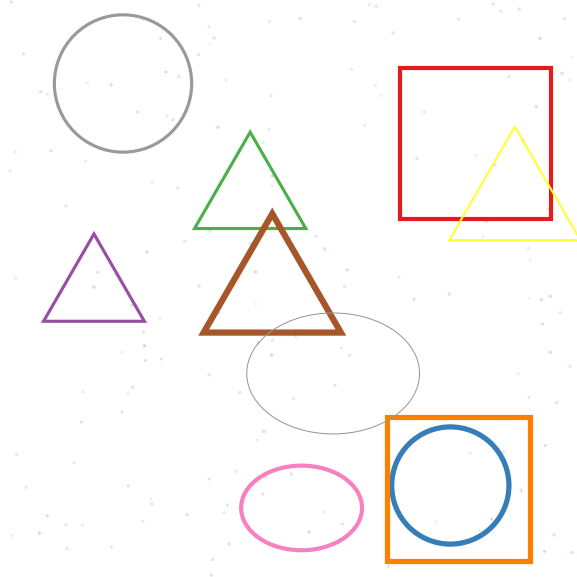[{"shape": "square", "thickness": 2, "radius": 0.65, "center": [0.823, 0.751]}, {"shape": "circle", "thickness": 2.5, "radius": 0.51, "center": [0.78, 0.158]}, {"shape": "triangle", "thickness": 1.5, "radius": 0.56, "center": [0.433, 0.659]}, {"shape": "triangle", "thickness": 1.5, "radius": 0.5, "center": [0.163, 0.493]}, {"shape": "square", "thickness": 2.5, "radius": 0.62, "center": [0.794, 0.152]}, {"shape": "triangle", "thickness": 1, "radius": 0.66, "center": [0.891, 0.649]}, {"shape": "triangle", "thickness": 3, "radius": 0.69, "center": [0.471, 0.492]}, {"shape": "oval", "thickness": 2, "radius": 0.52, "center": [0.522, 0.12]}, {"shape": "circle", "thickness": 1.5, "radius": 0.59, "center": [0.213, 0.855]}, {"shape": "oval", "thickness": 0.5, "radius": 0.75, "center": [0.577, 0.352]}]